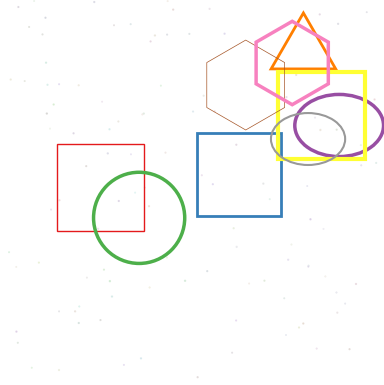[{"shape": "square", "thickness": 1, "radius": 0.57, "center": [0.261, 0.514]}, {"shape": "square", "thickness": 2, "radius": 0.54, "center": [0.622, 0.546]}, {"shape": "circle", "thickness": 2.5, "radius": 0.59, "center": [0.361, 0.434]}, {"shape": "oval", "thickness": 2.5, "radius": 0.58, "center": [0.881, 0.674]}, {"shape": "triangle", "thickness": 2, "radius": 0.48, "center": [0.788, 0.869]}, {"shape": "square", "thickness": 3, "radius": 0.57, "center": [0.834, 0.699]}, {"shape": "hexagon", "thickness": 0.5, "radius": 0.58, "center": [0.638, 0.779]}, {"shape": "hexagon", "thickness": 2.5, "radius": 0.54, "center": [0.759, 0.836]}, {"shape": "oval", "thickness": 1.5, "radius": 0.48, "center": [0.8, 0.639]}]